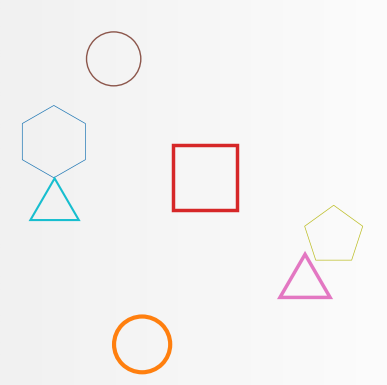[{"shape": "hexagon", "thickness": 0.5, "radius": 0.47, "center": [0.139, 0.632]}, {"shape": "circle", "thickness": 3, "radius": 0.36, "center": [0.367, 0.105]}, {"shape": "square", "thickness": 2.5, "radius": 0.42, "center": [0.529, 0.539]}, {"shape": "circle", "thickness": 1, "radius": 0.35, "center": [0.293, 0.847]}, {"shape": "triangle", "thickness": 2.5, "radius": 0.37, "center": [0.787, 0.265]}, {"shape": "pentagon", "thickness": 0.5, "radius": 0.39, "center": [0.861, 0.388]}, {"shape": "triangle", "thickness": 1.5, "radius": 0.36, "center": [0.141, 0.465]}]